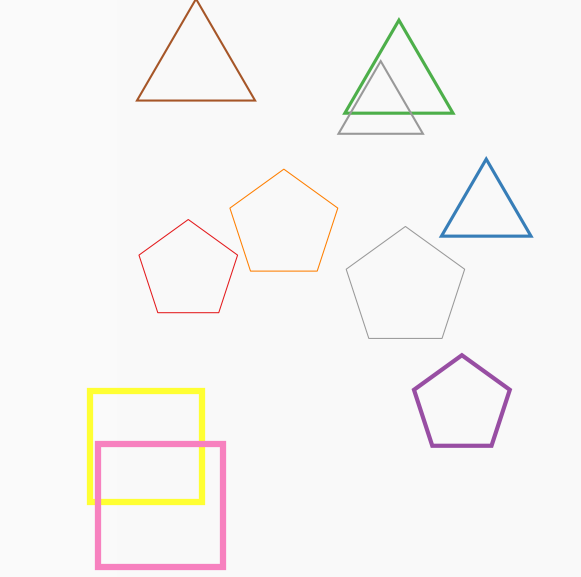[{"shape": "pentagon", "thickness": 0.5, "radius": 0.45, "center": [0.324, 0.53]}, {"shape": "triangle", "thickness": 1.5, "radius": 0.44, "center": [0.837, 0.635]}, {"shape": "triangle", "thickness": 1.5, "radius": 0.54, "center": [0.686, 0.857]}, {"shape": "pentagon", "thickness": 2, "radius": 0.43, "center": [0.795, 0.297]}, {"shape": "pentagon", "thickness": 0.5, "radius": 0.49, "center": [0.488, 0.609]}, {"shape": "square", "thickness": 3, "radius": 0.48, "center": [0.252, 0.226]}, {"shape": "triangle", "thickness": 1, "radius": 0.59, "center": [0.337, 0.884]}, {"shape": "square", "thickness": 3, "radius": 0.53, "center": [0.276, 0.123]}, {"shape": "pentagon", "thickness": 0.5, "radius": 0.54, "center": [0.698, 0.5]}, {"shape": "triangle", "thickness": 1, "radius": 0.42, "center": [0.655, 0.809]}]